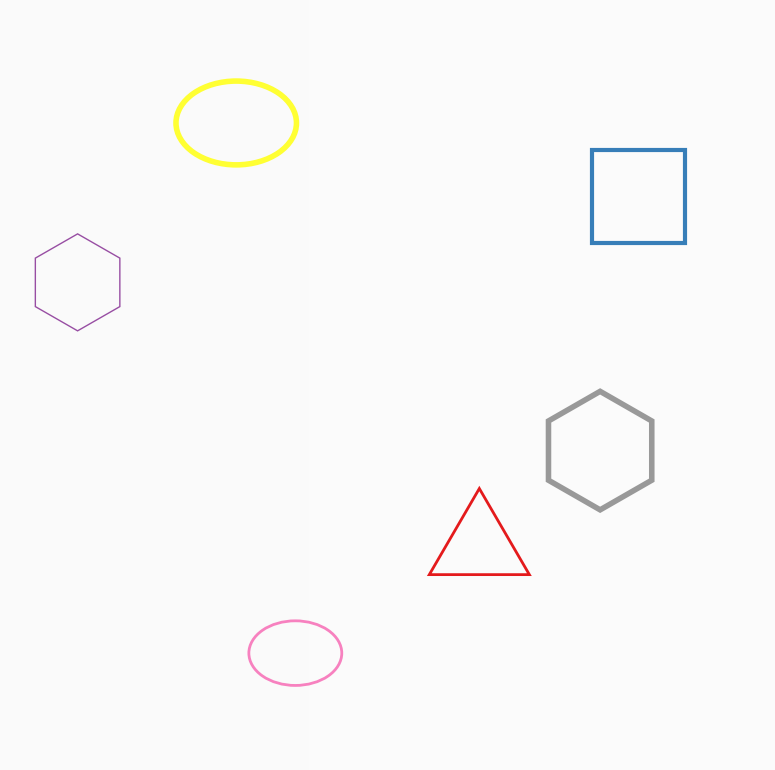[{"shape": "triangle", "thickness": 1, "radius": 0.37, "center": [0.618, 0.291]}, {"shape": "square", "thickness": 1.5, "radius": 0.3, "center": [0.824, 0.745]}, {"shape": "hexagon", "thickness": 0.5, "radius": 0.31, "center": [0.1, 0.633]}, {"shape": "oval", "thickness": 2, "radius": 0.39, "center": [0.305, 0.84]}, {"shape": "oval", "thickness": 1, "radius": 0.3, "center": [0.381, 0.152]}, {"shape": "hexagon", "thickness": 2, "radius": 0.38, "center": [0.774, 0.415]}]